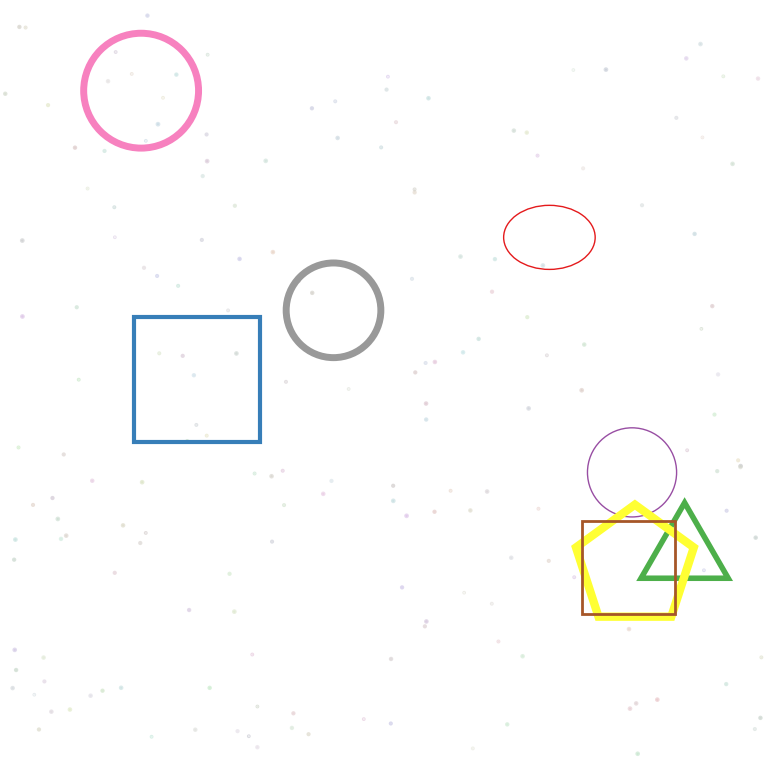[{"shape": "oval", "thickness": 0.5, "radius": 0.3, "center": [0.714, 0.692]}, {"shape": "square", "thickness": 1.5, "radius": 0.41, "center": [0.255, 0.507]}, {"shape": "triangle", "thickness": 2, "radius": 0.33, "center": [0.889, 0.282]}, {"shape": "circle", "thickness": 0.5, "radius": 0.29, "center": [0.821, 0.387]}, {"shape": "pentagon", "thickness": 3, "radius": 0.4, "center": [0.825, 0.264]}, {"shape": "square", "thickness": 1, "radius": 0.3, "center": [0.816, 0.263]}, {"shape": "circle", "thickness": 2.5, "radius": 0.37, "center": [0.183, 0.882]}, {"shape": "circle", "thickness": 2.5, "radius": 0.31, "center": [0.433, 0.597]}]